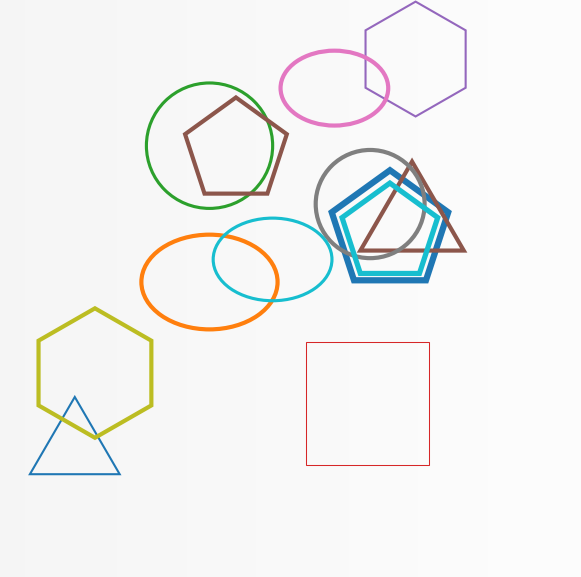[{"shape": "triangle", "thickness": 1, "radius": 0.45, "center": [0.129, 0.223]}, {"shape": "pentagon", "thickness": 3, "radius": 0.53, "center": [0.671, 0.599]}, {"shape": "oval", "thickness": 2, "radius": 0.59, "center": [0.36, 0.511]}, {"shape": "circle", "thickness": 1.5, "radius": 0.54, "center": [0.36, 0.747]}, {"shape": "square", "thickness": 0.5, "radius": 0.53, "center": [0.633, 0.301]}, {"shape": "hexagon", "thickness": 1, "radius": 0.5, "center": [0.715, 0.897]}, {"shape": "pentagon", "thickness": 2, "radius": 0.46, "center": [0.406, 0.738]}, {"shape": "triangle", "thickness": 2, "radius": 0.51, "center": [0.709, 0.617]}, {"shape": "oval", "thickness": 2, "radius": 0.46, "center": [0.575, 0.847]}, {"shape": "circle", "thickness": 2, "radius": 0.47, "center": [0.637, 0.646]}, {"shape": "hexagon", "thickness": 2, "radius": 0.56, "center": [0.163, 0.353]}, {"shape": "pentagon", "thickness": 2.5, "radius": 0.43, "center": [0.671, 0.596]}, {"shape": "oval", "thickness": 1.5, "radius": 0.51, "center": [0.469, 0.55]}]